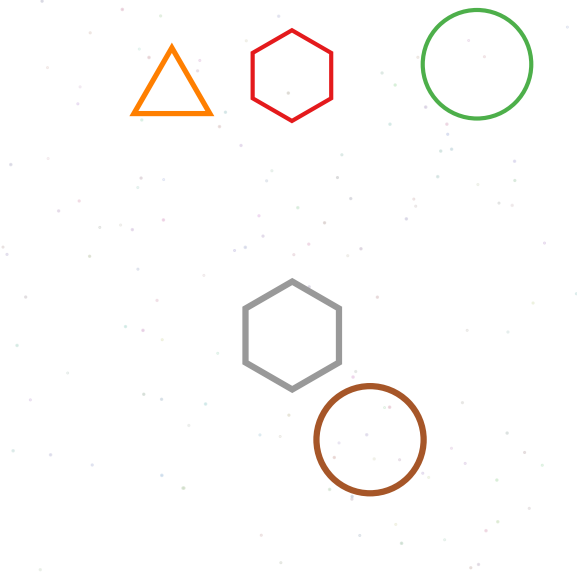[{"shape": "hexagon", "thickness": 2, "radius": 0.39, "center": [0.506, 0.868]}, {"shape": "circle", "thickness": 2, "radius": 0.47, "center": [0.826, 0.888]}, {"shape": "triangle", "thickness": 2.5, "radius": 0.38, "center": [0.298, 0.84]}, {"shape": "circle", "thickness": 3, "radius": 0.46, "center": [0.641, 0.238]}, {"shape": "hexagon", "thickness": 3, "radius": 0.47, "center": [0.506, 0.418]}]